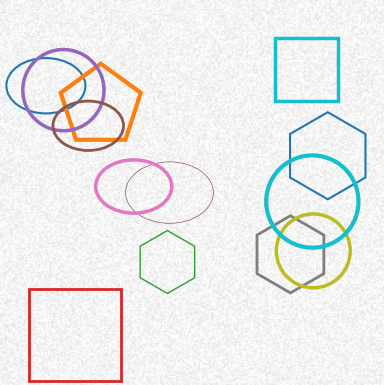[{"shape": "oval", "thickness": 1.5, "radius": 0.51, "center": [0.119, 0.777]}, {"shape": "hexagon", "thickness": 1.5, "radius": 0.57, "center": [0.851, 0.595]}, {"shape": "pentagon", "thickness": 3, "radius": 0.55, "center": [0.262, 0.725]}, {"shape": "hexagon", "thickness": 1, "radius": 0.41, "center": [0.435, 0.319]}, {"shape": "square", "thickness": 2, "radius": 0.59, "center": [0.195, 0.13]}, {"shape": "circle", "thickness": 2.5, "radius": 0.53, "center": [0.165, 0.766]}, {"shape": "oval", "thickness": 2, "radius": 0.46, "center": [0.229, 0.673]}, {"shape": "oval", "thickness": 0.5, "radius": 0.57, "center": [0.44, 0.5]}, {"shape": "oval", "thickness": 2.5, "radius": 0.49, "center": [0.347, 0.516]}, {"shape": "hexagon", "thickness": 2, "radius": 0.5, "center": [0.754, 0.339]}, {"shape": "circle", "thickness": 2.5, "radius": 0.48, "center": [0.814, 0.348]}, {"shape": "square", "thickness": 2.5, "radius": 0.41, "center": [0.797, 0.819]}, {"shape": "circle", "thickness": 3, "radius": 0.6, "center": [0.811, 0.477]}]